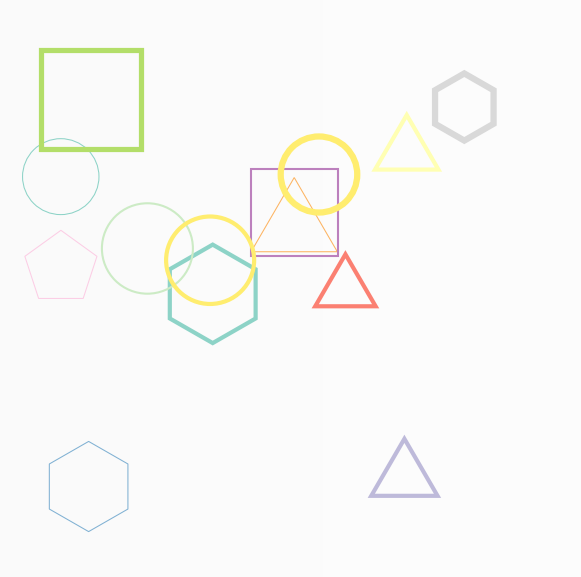[{"shape": "hexagon", "thickness": 2, "radius": 0.43, "center": [0.366, 0.49]}, {"shape": "circle", "thickness": 0.5, "radius": 0.33, "center": [0.105, 0.693]}, {"shape": "triangle", "thickness": 2, "radius": 0.31, "center": [0.7, 0.737]}, {"shape": "triangle", "thickness": 2, "radius": 0.33, "center": [0.696, 0.173]}, {"shape": "triangle", "thickness": 2, "radius": 0.3, "center": [0.594, 0.499]}, {"shape": "hexagon", "thickness": 0.5, "radius": 0.39, "center": [0.152, 0.157]}, {"shape": "triangle", "thickness": 0.5, "radius": 0.43, "center": [0.506, 0.606]}, {"shape": "square", "thickness": 2.5, "radius": 0.43, "center": [0.157, 0.827]}, {"shape": "pentagon", "thickness": 0.5, "radius": 0.33, "center": [0.105, 0.535]}, {"shape": "hexagon", "thickness": 3, "radius": 0.29, "center": [0.799, 0.814]}, {"shape": "square", "thickness": 1, "radius": 0.37, "center": [0.507, 0.631]}, {"shape": "circle", "thickness": 1, "radius": 0.39, "center": [0.254, 0.569]}, {"shape": "circle", "thickness": 2, "radius": 0.38, "center": [0.362, 0.549]}, {"shape": "circle", "thickness": 3, "radius": 0.33, "center": [0.549, 0.697]}]